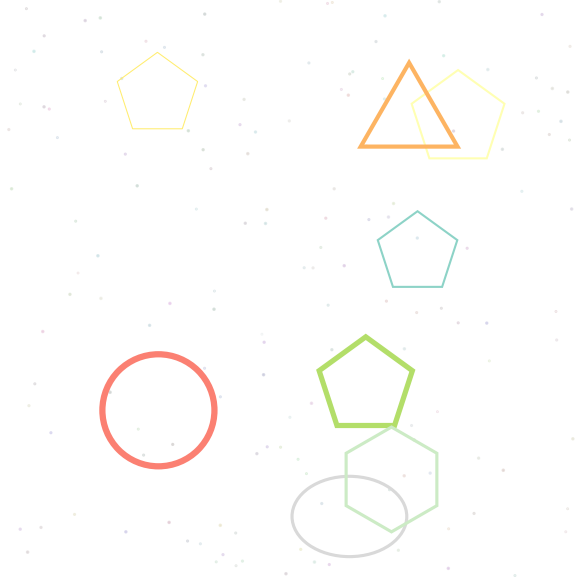[{"shape": "pentagon", "thickness": 1, "radius": 0.36, "center": [0.723, 0.561]}, {"shape": "pentagon", "thickness": 1, "radius": 0.42, "center": [0.793, 0.793]}, {"shape": "circle", "thickness": 3, "radius": 0.49, "center": [0.274, 0.289]}, {"shape": "triangle", "thickness": 2, "radius": 0.48, "center": [0.708, 0.794]}, {"shape": "pentagon", "thickness": 2.5, "radius": 0.42, "center": [0.633, 0.331]}, {"shape": "oval", "thickness": 1.5, "radius": 0.5, "center": [0.605, 0.105]}, {"shape": "hexagon", "thickness": 1.5, "radius": 0.45, "center": [0.678, 0.169]}, {"shape": "pentagon", "thickness": 0.5, "radius": 0.37, "center": [0.273, 0.835]}]